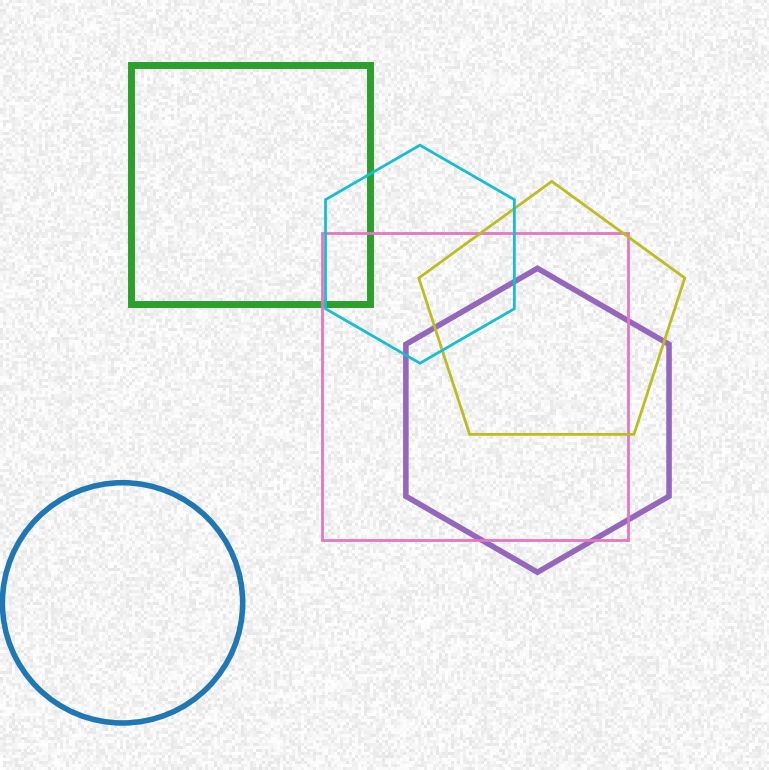[{"shape": "circle", "thickness": 2, "radius": 0.78, "center": [0.159, 0.217]}, {"shape": "square", "thickness": 2.5, "radius": 0.77, "center": [0.325, 0.761]}, {"shape": "hexagon", "thickness": 2, "radius": 0.99, "center": [0.698, 0.454]}, {"shape": "square", "thickness": 1, "radius": 1.0, "center": [0.617, 0.498]}, {"shape": "pentagon", "thickness": 1, "radius": 0.91, "center": [0.717, 0.583]}, {"shape": "hexagon", "thickness": 1, "radius": 0.71, "center": [0.545, 0.67]}]